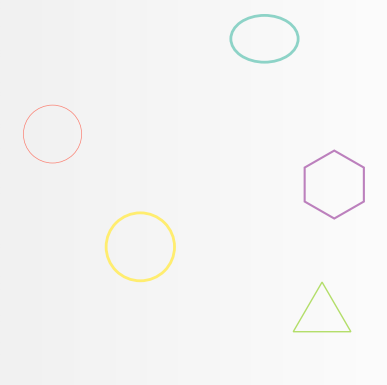[{"shape": "oval", "thickness": 2, "radius": 0.43, "center": [0.683, 0.899]}, {"shape": "circle", "thickness": 0.5, "radius": 0.38, "center": [0.136, 0.652]}, {"shape": "triangle", "thickness": 1, "radius": 0.43, "center": [0.831, 0.181]}, {"shape": "hexagon", "thickness": 1.5, "radius": 0.44, "center": [0.863, 0.521]}, {"shape": "circle", "thickness": 2, "radius": 0.44, "center": [0.362, 0.359]}]